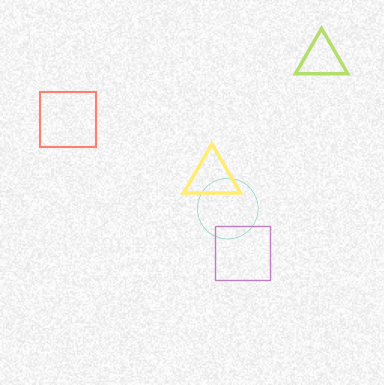[{"shape": "circle", "thickness": 0.5, "radius": 0.39, "center": [0.592, 0.458]}, {"shape": "square", "thickness": 1.5, "radius": 0.36, "center": [0.177, 0.689]}, {"shape": "triangle", "thickness": 2.5, "radius": 0.39, "center": [0.835, 0.848]}, {"shape": "square", "thickness": 1, "radius": 0.35, "center": [0.63, 0.343]}, {"shape": "triangle", "thickness": 2.5, "radius": 0.42, "center": [0.551, 0.541]}]